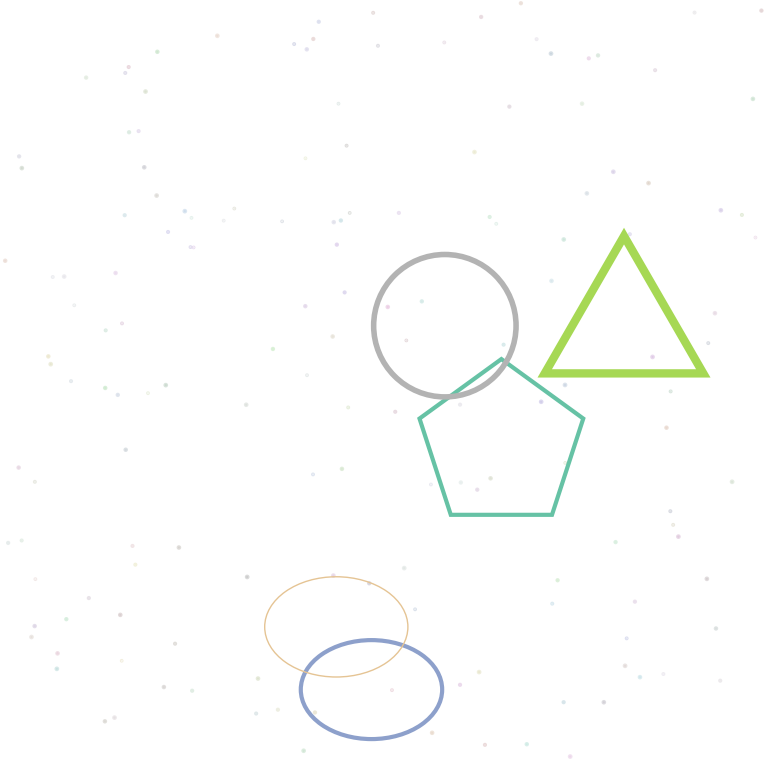[{"shape": "pentagon", "thickness": 1.5, "radius": 0.56, "center": [0.651, 0.422]}, {"shape": "oval", "thickness": 1.5, "radius": 0.46, "center": [0.482, 0.104]}, {"shape": "triangle", "thickness": 3, "radius": 0.59, "center": [0.81, 0.575]}, {"shape": "oval", "thickness": 0.5, "radius": 0.46, "center": [0.437, 0.186]}, {"shape": "circle", "thickness": 2, "radius": 0.46, "center": [0.578, 0.577]}]